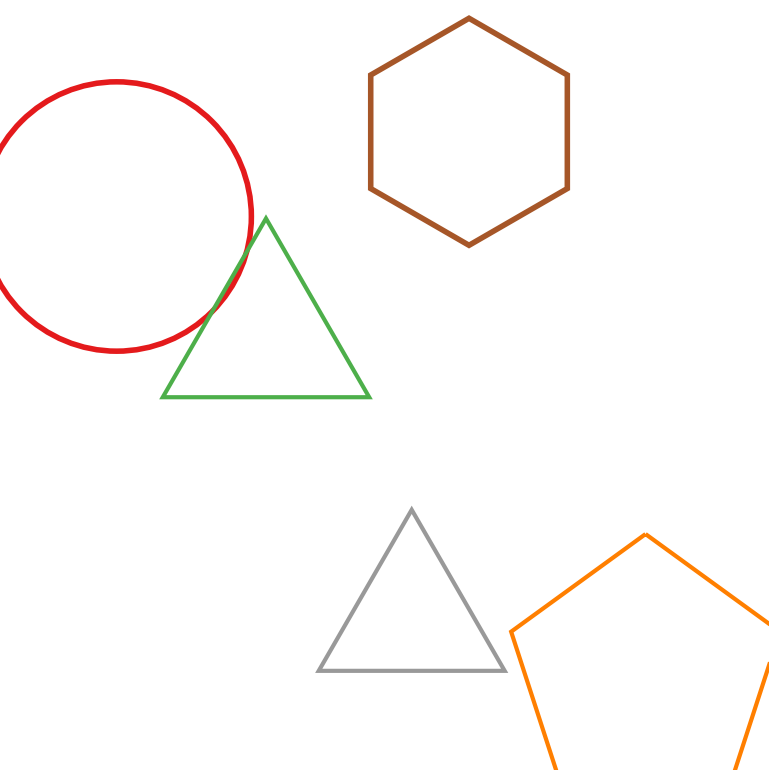[{"shape": "circle", "thickness": 2, "radius": 0.87, "center": [0.152, 0.719]}, {"shape": "triangle", "thickness": 1.5, "radius": 0.77, "center": [0.345, 0.562]}, {"shape": "pentagon", "thickness": 1.5, "radius": 0.92, "center": [0.838, 0.123]}, {"shape": "hexagon", "thickness": 2, "radius": 0.74, "center": [0.609, 0.829]}, {"shape": "triangle", "thickness": 1.5, "radius": 0.7, "center": [0.535, 0.198]}]